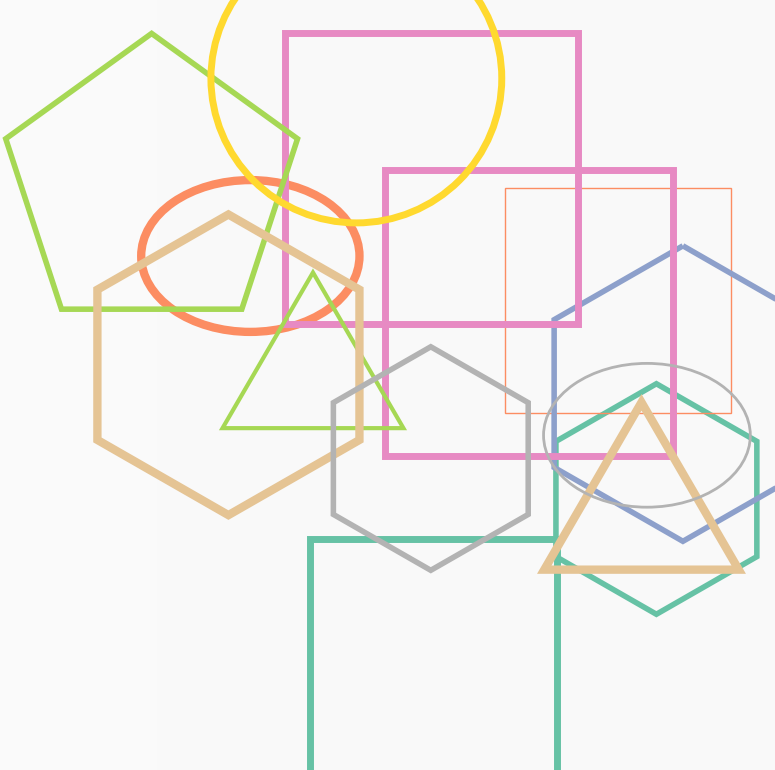[{"shape": "hexagon", "thickness": 2, "radius": 0.75, "center": [0.847, 0.352]}, {"shape": "square", "thickness": 2.5, "radius": 0.8, "center": [0.56, 0.141]}, {"shape": "oval", "thickness": 3, "radius": 0.7, "center": [0.323, 0.668]}, {"shape": "square", "thickness": 0.5, "radius": 0.73, "center": [0.797, 0.61]}, {"shape": "hexagon", "thickness": 2, "radius": 0.96, "center": [0.881, 0.489]}, {"shape": "square", "thickness": 2.5, "radius": 0.93, "center": [0.682, 0.594]}, {"shape": "square", "thickness": 2.5, "radius": 0.94, "center": [0.556, 0.768]}, {"shape": "triangle", "thickness": 1.5, "radius": 0.67, "center": [0.404, 0.511]}, {"shape": "pentagon", "thickness": 2, "radius": 0.99, "center": [0.196, 0.759]}, {"shape": "circle", "thickness": 2.5, "radius": 0.94, "center": [0.46, 0.898]}, {"shape": "hexagon", "thickness": 3, "radius": 0.98, "center": [0.295, 0.526]}, {"shape": "triangle", "thickness": 3, "radius": 0.72, "center": [0.828, 0.333]}, {"shape": "hexagon", "thickness": 2, "radius": 0.73, "center": [0.556, 0.404]}, {"shape": "oval", "thickness": 1, "radius": 0.67, "center": [0.835, 0.435]}]